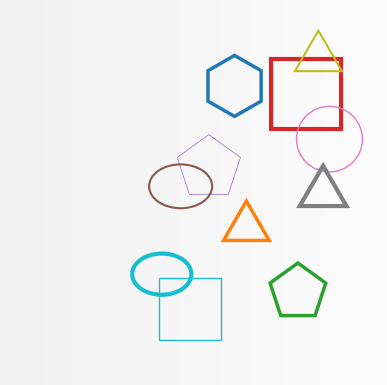[{"shape": "hexagon", "thickness": 2.5, "radius": 0.4, "center": [0.605, 0.777]}, {"shape": "triangle", "thickness": 2.5, "radius": 0.34, "center": [0.636, 0.41]}, {"shape": "pentagon", "thickness": 2.5, "radius": 0.38, "center": [0.769, 0.241]}, {"shape": "square", "thickness": 3, "radius": 0.45, "center": [0.79, 0.756]}, {"shape": "pentagon", "thickness": 0.5, "radius": 0.43, "center": [0.539, 0.565]}, {"shape": "oval", "thickness": 1.5, "radius": 0.41, "center": [0.466, 0.516]}, {"shape": "circle", "thickness": 1, "radius": 0.43, "center": [0.85, 0.639]}, {"shape": "triangle", "thickness": 3, "radius": 0.35, "center": [0.834, 0.5]}, {"shape": "triangle", "thickness": 1.5, "radius": 0.35, "center": [0.822, 0.85]}, {"shape": "oval", "thickness": 3, "radius": 0.38, "center": [0.418, 0.288]}, {"shape": "square", "thickness": 1, "radius": 0.4, "center": [0.49, 0.198]}]